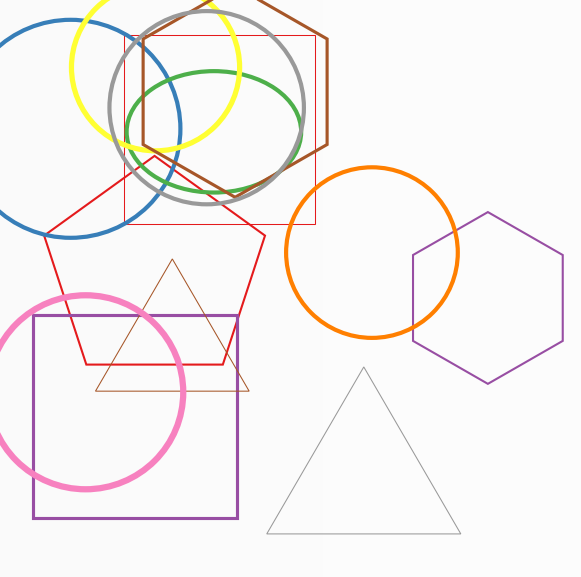[{"shape": "square", "thickness": 0.5, "radius": 0.82, "center": [0.377, 0.775]}, {"shape": "pentagon", "thickness": 1, "radius": 1.0, "center": [0.266, 0.529]}, {"shape": "circle", "thickness": 2, "radius": 0.94, "center": [0.122, 0.776]}, {"shape": "oval", "thickness": 2, "radius": 0.75, "center": [0.368, 0.771]}, {"shape": "hexagon", "thickness": 1, "radius": 0.74, "center": [0.839, 0.483]}, {"shape": "square", "thickness": 1.5, "radius": 0.88, "center": [0.232, 0.278]}, {"shape": "circle", "thickness": 2, "radius": 0.74, "center": [0.64, 0.562]}, {"shape": "circle", "thickness": 2.5, "radius": 0.72, "center": [0.268, 0.883]}, {"shape": "triangle", "thickness": 0.5, "radius": 0.76, "center": [0.296, 0.398]}, {"shape": "hexagon", "thickness": 1.5, "radius": 0.91, "center": [0.405, 0.84]}, {"shape": "circle", "thickness": 3, "radius": 0.84, "center": [0.147, 0.32]}, {"shape": "circle", "thickness": 2, "radius": 0.84, "center": [0.356, 0.813]}, {"shape": "triangle", "thickness": 0.5, "radius": 0.96, "center": [0.626, 0.171]}]